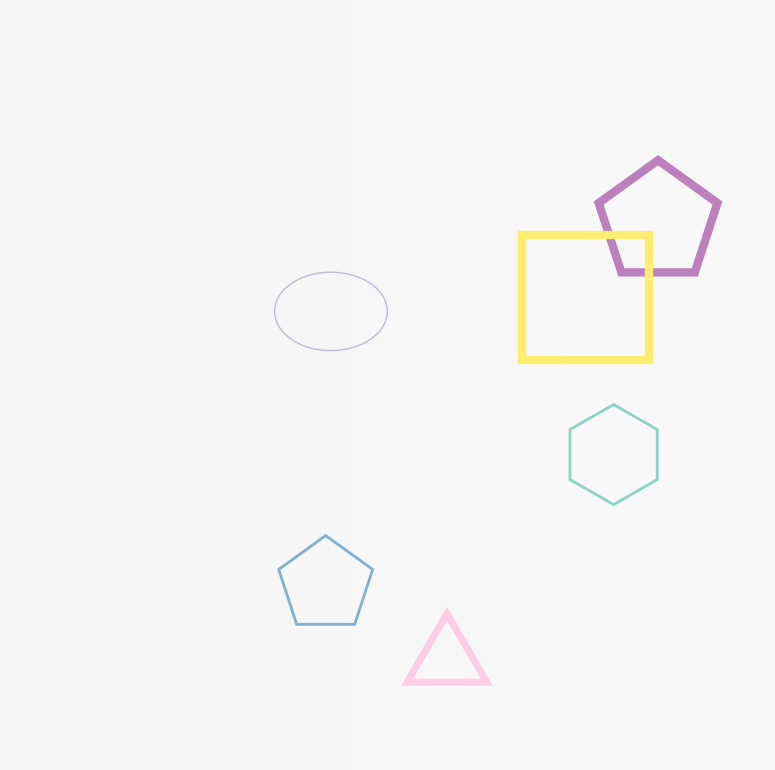[{"shape": "hexagon", "thickness": 1, "radius": 0.32, "center": [0.792, 0.41]}, {"shape": "oval", "thickness": 0.5, "radius": 0.36, "center": [0.427, 0.596]}, {"shape": "pentagon", "thickness": 1, "radius": 0.32, "center": [0.42, 0.241]}, {"shape": "triangle", "thickness": 2.5, "radius": 0.3, "center": [0.577, 0.144]}, {"shape": "pentagon", "thickness": 3, "radius": 0.4, "center": [0.849, 0.711]}, {"shape": "square", "thickness": 3, "radius": 0.41, "center": [0.755, 0.614]}]